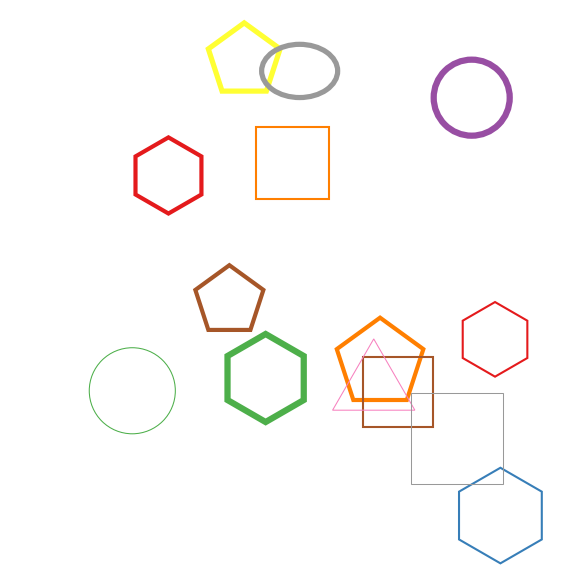[{"shape": "hexagon", "thickness": 2, "radius": 0.33, "center": [0.292, 0.695]}, {"shape": "hexagon", "thickness": 1, "radius": 0.32, "center": [0.857, 0.412]}, {"shape": "hexagon", "thickness": 1, "radius": 0.41, "center": [0.867, 0.106]}, {"shape": "hexagon", "thickness": 3, "radius": 0.38, "center": [0.46, 0.345]}, {"shape": "circle", "thickness": 0.5, "radius": 0.37, "center": [0.229, 0.322]}, {"shape": "circle", "thickness": 3, "radius": 0.33, "center": [0.817, 0.83]}, {"shape": "square", "thickness": 1, "radius": 0.31, "center": [0.506, 0.717]}, {"shape": "pentagon", "thickness": 2, "radius": 0.39, "center": [0.658, 0.37]}, {"shape": "pentagon", "thickness": 2.5, "radius": 0.33, "center": [0.423, 0.894]}, {"shape": "square", "thickness": 1, "radius": 0.31, "center": [0.689, 0.321]}, {"shape": "pentagon", "thickness": 2, "radius": 0.31, "center": [0.397, 0.478]}, {"shape": "triangle", "thickness": 0.5, "radius": 0.41, "center": [0.647, 0.33]}, {"shape": "oval", "thickness": 2.5, "radius": 0.33, "center": [0.519, 0.876]}, {"shape": "square", "thickness": 0.5, "radius": 0.4, "center": [0.791, 0.24]}]